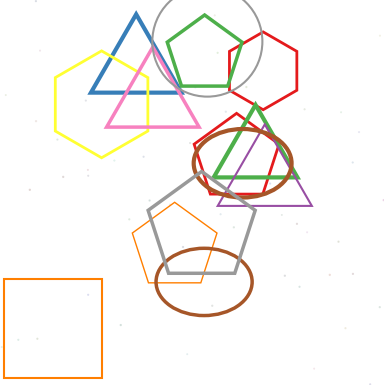[{"shape": "hexagon", "thickness": 2, "radius": 0.51, "center": [0.684, 0.816]}, {"shape": "pentagon", "thickness": 2, "radius": 0.58, "center": [0.615, 0.59]}, {"shape": "triangle", "thickness": 3, "radius": 0.68, "center": [0.354, 0.827]}, {"shape": "triangle", "thickness": 3, "radius": 0.63, "center": [0.664, 0.602]}, {"shape": "pentagon", "thickness": 2.5, "radius": 0.51, "center": [0.531, 0.859]}, {"shape": "triangle", "thickness": 1.5, "radius": 0.71, "center": [0.688, 0.536]}, {"shape": "square", "thickness": 1.5, "radius": 0.64, "center": [0.137, 0.146]}, {"shape": "pentagon", "thickness": 1, "radius": 0.58, "center": [0.454, 0.359]}, {"shape": "hexagon", "thickness": 2, "radius": 0.69, "center": [0.264, 0.729]}, {"shape": "oval", "thickness": 2.5, "radius": 0.62, "center": [0.53, 0.268]}, {"shape": "oval", "thickness": 3, "radius": 0.64, "center": [0.63, 0.576]}, {"shape": "triangle", "thickness": 2.5, "radius": 0.69, "center": [0.397, 0.739]}, {"shape": "pentagon", "thickness": 2.5, "radius": 0.73, "center": [0.524, 0.408]}, {"shape": "circle", "thickness": 1.5, "radius": 0.71, "center": [0.539, 0.892]}]